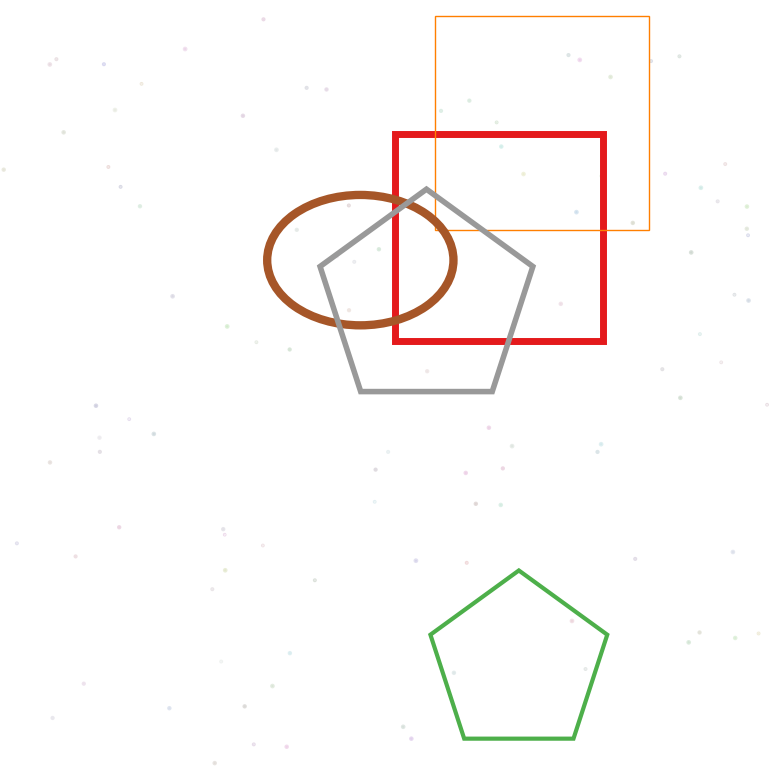[{"shape": "square", "thickness": 2.5, "radius": 0.67, "center": [0.648, 0.692]}, {"shape": "pentagon", "thickness": 1.5, "radius": 0.6, "center": [0.674, 0.138]}, {"shape": "square", "thickness": 0.5, "radius": 0.69, "center": [0.704, 0.841]}, {"shape": "oval", "thickness": 3, "radius": 0.6, "center": [0.468, 0.662]}, {"shape": "pentagon", "thickness": 2, "radius": 0.73, "center": [0.554, 0.609]}]